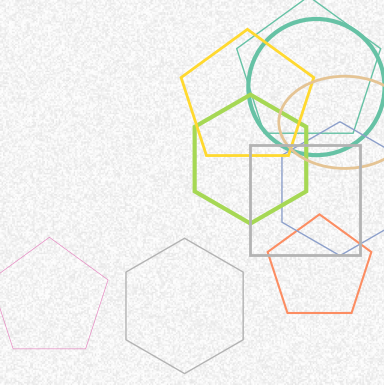[{"shape": "pentagon", "thickness": 1, "radius": 0.98, "center": [0.802, 0.813]}, {"shape": "circle", "thickness": 3, "radius": 0.88, "center": [0.822, 0.774]}, {"shape": "pentagon", "thickness": 1.5, "radius": 0.71, "center": [0.83, 0.302]}, {"shape": "hexagon", "thickness": 1, "radius": 0.87, "center": [0.883, 0.51]}, {"shape": "pentagon", "thickness": 0.5, "radius": 0.8, "center": [0.128, 0.224]}, {"shape": "hexagon", "thickness": 3, "radius": 0.84, "center": [0.651, 0.587]}, {"shape": "pentagon", "thickness": 2, "radius": 0.91, "center": [0.643, 0.743]}, {"shape": "oval", "thickness": 2, "radius": 0.86, "center": [0.895, 0.682]}, {"shape": "hexagon", "thickness": 1, "radius": 0.88, "center": [0.479, 0.205]}, {"shape": "square", "thickness": 2, "radius": 0.72, "center": [0.792, 0.481]}]